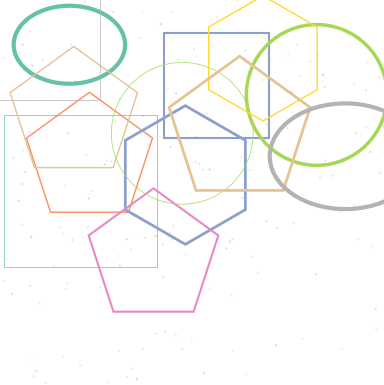[{"shape": "oval", "thickness": 3, "radius": 0.72, "center": [0.18, 0.884]}, {"shape": "square", "thickness": 0.5, "radius": 0.99, "center": [0.208, 0.504]}, {"shape": "pentagon", "thickness": 1, "radius": 0.86, "center": [0.232, 0.588]}, {"shape": "square", "thickness": 1.5, "radius": 0.68, "center": [0.562, 0.778]}, {"shape": "hexagon", "thickness": 2, "radius": 0.9, "center": [0.481, 0.545]}, {"shape": "pentagon", "thickness": 1.5, "radius": 0.89, "center": [0.399, 0.334]}, {"shape": "circle", "thickness": 2.5, "radius": 0.91, "center": [0.823, 0.753]}, {"shape": "circle", "thickness": 0.5, "radius": 0.92, "center": [0.473, 0.654]}, {"shape": "hexagon", "thickness": 1, "radius": 0.81, "center": [0.683, 0.848]}, {"shape": "pentagon", "thickness": 2, "radius": 0.96, "center": [0.622, 0.661]}, {"shape": "pentagon", "thickness": 1, "radius": 0.87, "center": [0.192, 0.705]}, {"shape": "oval", "thickness": 3, "radius": 0.98, "center": [0.897, 0.594]}, {"shape": "square", "thickness": 0.5, "radius": 0.68, "center": [0.123, 0.877]}]